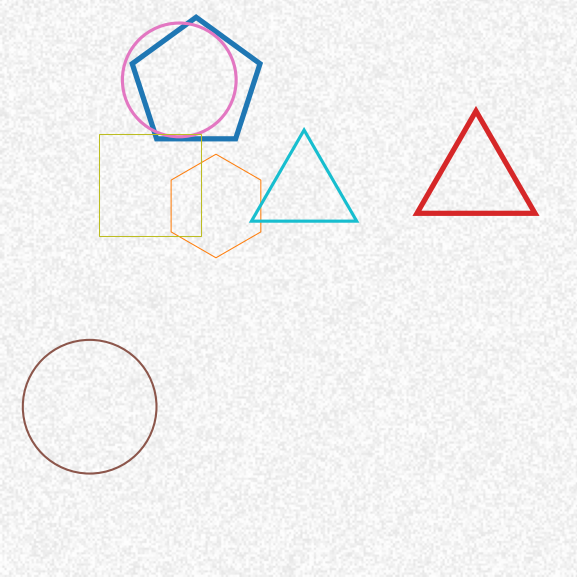[{"shape": "pentagon", "thickness": 2.5, "radius": 0.58, "center": [0.34, 0.853]}, {"shape": "hexagon", "thickness": 0.5, "radius": 0.45, "center": [0.374, 0.642]}, {"shape": "triangle", "thickness": 2.5, "radius": 0.59, "center": [0.824, 0.689]}, {"shape": "circle", "thickness": 1, "radius": 0.58, "center": [0.155, 0.295]}, {"shape": "circle", "thickness": 1.5, "radius": 0.49, "center": [0.31, 0.861]}, {"shape": "square", "thickness": 0.5, "radius": 0.44, "center": [0.26, 0.679]}, {"shape": "triangle", "thickness": 1.5, "radius": 0.53, "center": [0.527, 0.669]}]